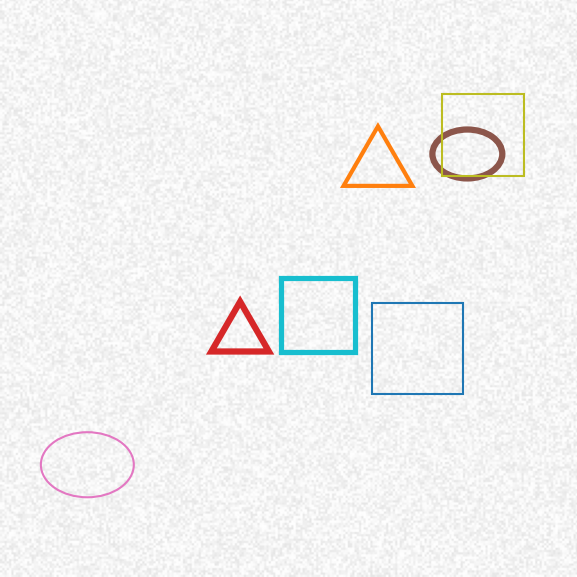[{"shape": "square", "thickness": 1, "radius": 0.39, "center": [0.723, 0.396]}, {"shape": "triangle", "thickness": 2, "radius": 0.34, "center": [0.654, 0.712]}, {"shape": "triangle", "thickness": 3, "radius": 0.29, "center": [0.416, 0.419]}, {"shape": "oval", "thickness": 3, "radius": 0.3, "center": [0.809, 0.733]}, {"shape": "oval", "thickness": 1, "radius": 0.4, "center": [0.151, 0.194]}, {"shape": "square", "thickness": 1, "radius": 0.36, "center": [0.837, 0.766]}, {"shape": "square", "thickness": 2.5, "radius": 0.32, "center": [0.55, 0.454]}]